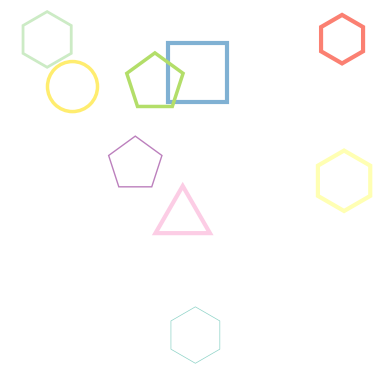[{"shape": "hexagon", "thickness": 0.5, "radius": 0.37, "center": [0.507, 0.13]}, {"shape": "hexagon", "thickness": 3, "radius": 0.39, "center": [0.894, 0.53]}, {"shape": "hexagon", "thickness": 3, "radius": 0.31, "center": [0.888, 0.898]}, {"shape": "square", "thickness": 3, "radius": 0.39, "center": [0.513, 0.812]}, {"shape": "pentagon", "thickness": 2.5, "radius": 0.38, "center": [0.402, 0.786]}, {"shape": "triangle", "thickness": 3, "radius": 0.41, "center": [0.475, 0.435]}, {"shape": "pentagon", "thickness": 1, "radius": 0.36, "center": [0.351, 0.574]}, {"shape": "hexagon", "thickness": 2, "radius": 0.36, "center": [0.122, 0.898]}, {"shape": "circle", "thickness": 2.5, "radius": 0.32, "center": [0.188, 0.775]}]